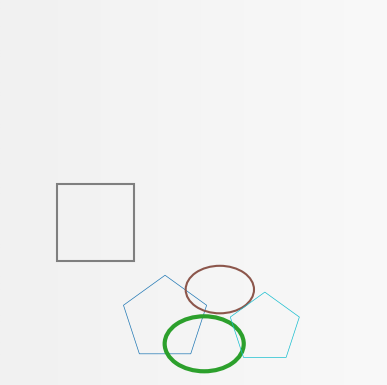[{"shape": "pentagon", "thickness": 0.5, "radius": 0.56, "center": [0.426, 0.172]}, {"shape": "oval", "thickness": 3, "radius": 0.51, "center": [0.527, 0.107]}, {"shape": "oval", "thickness": 1.5, "radius": 0.44, "center": [0.567, 0.248]}, {"shape": "square", "thickness": 1.5, "radius": 0.5, "center": [0.246, 0.422]}, {"shape": "pentagon", "thickness": 0.5, "radius": 0.47, "center": [0.683, 0.148]}]